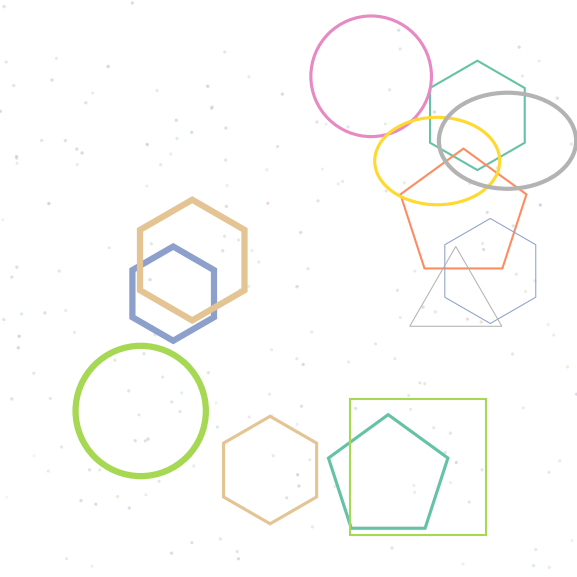[{"shape": "hexagon", "thickness": 1, "radius": 0.47, "center": [0.827, 0.799]}, {"shape": "pentagon", "thickness": 1.5, "radius": 0.54, "center": [0.672, 0.172]}, {"shape": "pentagon", "thickness": 1, "radius": 0.57, "center": [0.802, 0.627]}, {"shape": "hexagon", "thickness": 3, "radius": 0.41, "center": [0.3, 0.491]}, {"shape": "hexagon", "thickness": 0.5, "radius": 0.45, "center": [0.849, 0.53]}, {"shape": "circle", "thickness": 1.5, "radius": 0.52, "center": [0.643, 0.867]}, {"shape": "square", "thickness": 1, "radius": 0.59, "center": [0.723, 0.191]}, {"shape": "circle", "thickness": 3, "radius": 0.56, "center": [0.244, 0.288]}, {"shape": "oval", "thickness": 1.5, "radius": 0.54, "center": [0.757, 0.72]}, {"shape": "hexagon", "thickness": 3, "radius": 0.52, "center": [0.333, 0.549]}, {"shape": "hexagon", "thickness": 1.5, "radius": 0.47, "center": [0.468, 0.185]}, {"shape": "oval", "thickness": 2, "radius": 0.59, "center": [0.879, 0.755]}, {"shape": "triangle", "thickness": 0.5, "radius": 0.46, "center": [0.789, 0.48]}]